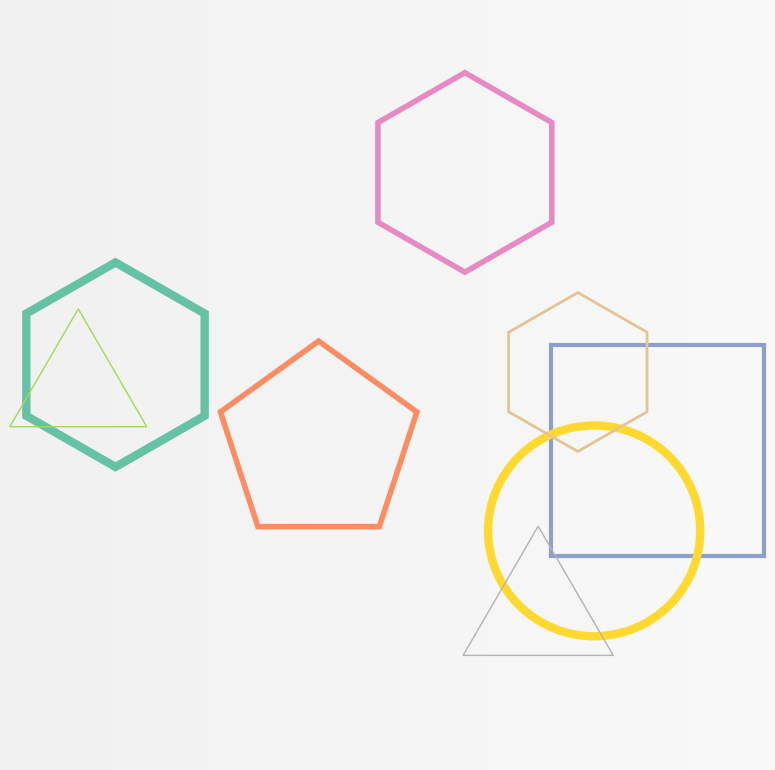[{"shape": "hexagon", "thickness": 3, "radius": 0.66, "center": [0.149, 0.526]}, {"shape": "pentagon", "thickness": 2, "radius": 0.67, "center": [0.411, 0.424]}, {"shape": "square", "thickness": 1.5, "radius": 0.69, "center": [0.849, 0.415]}, {"shape": "hexagon", "thickness": 2, "radius": 0.65, "center": [0.6, 0.776]}, {"shape": "triangle", "thickness": 0.5, "radius": 0.51, "center": [0.101, 0.497]}, {"shape": "circle", "thickness": 3, "radius": 0.68, "center": [0.767, 0.311]}, {"shape": "hexagon", "thickness": 1, "radius": 0.52, "center": [0.746, 0.517]}, {"shape": "triangle", "thickness": 0.5, "radius": 0.56, "center": [0.694, 0.205]}]